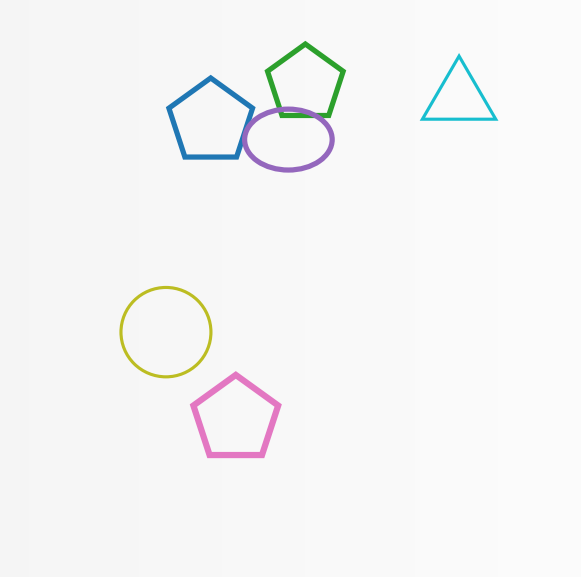[{"shape": "pentagon", "thickness": 2.5, "radius": 0.38, "center": [0.363, 0.788]}, {"shape": "pentagon", "thickness": 2.5, "radius": 0.34, "center": [0.525, 0.855]}, {"shape": "oval", "thickness": 2.5, "radius": 0.38, "center": [0.496, 0.757]}, {"shape": "pentagon", "thickness": 3, "radius": 0.38, "center": [0.406, 0.273]}, {"shape": "circle", "thickness": 1.5, "radius": 0.39, "center": [0.286, 0.424]}, {"shape": "triangle", "thickness": 1.5, "radius": 0.36, "center": [0.79, 0.829]}]